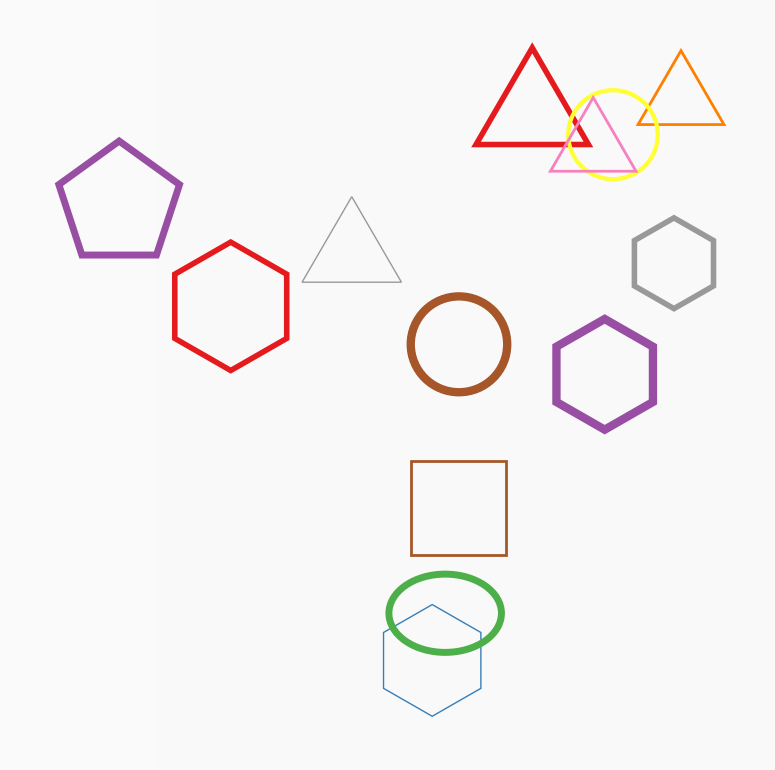[{"shape": "triangle", "thickness": 2, "radius": 0.42, "center": [0.687, 0.854]}, {"shape": "hexagon", "thickness": 2, "radius": 0.42, "center": [0.298, 0.602]}, {"shape": "hexagon", "thickness": 0.5, "radius": 0.36, "center": [0.558, 0.142]}, {"shape": "oval", "thickness": 2.5, "radius": 0.36, "center": [0.574, 0.204]}, {"shape": "pentagon", "thickness": 2.5, "radius": 0.41, "center": [0.154, 0.735]}, {"shape": "hexagon", "thickness": 3, "radius": 0.36, "center": [0.78, 0.514]}, {"shape": "triangle", "thickness": 1, "radius": 0.32, "center": [0.879, 0.87]}, {"shape": "circle", "thickness": 1.5, "radius": 0.29, "center": [0.791, 0.825]}, {"shape": "square", "thickness": 1, "radius": 0.31, "center": [0.592, 0.34]}, {"shape": "circle", "thickness": 3, "radius": 0.31, "center": [0.592, 0.553]}, {"shape": "triangle", "thickness": 1, "radius": 0.32, "center": [0.765, 0.81]}, {"shape": "hexagon", "thickness": 2, "radius": 0.29, "center": [0.87, 0.658]}, {"shape": "triangle", "thickness": 0.5, "radius": 0.37, "center": [0.454, 0.671]}]